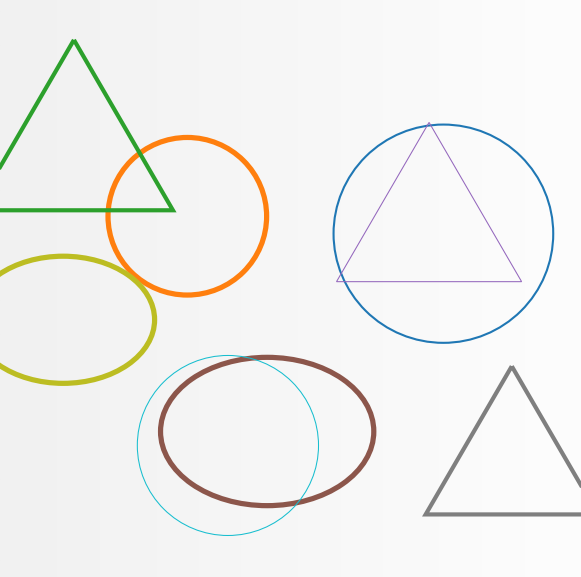[{"shape": "circle", "thickness": 1, "radius": 0.94, "center": [0.763, 0.594]}, {"shape": "circle", "thickness": 2.5, "radius": 0.68, "center": [0.322, 0.625]}, {"shape": "triangle", "thickness": 2, "radius": 0.98, "center": [0.127, 0.733]}, {"shape": "triangle", "thickness": 0.5, "radius": 0.92, "center": [0.738, 0.603]}, {"shape": "oval", "thickness": 2.5, "radius": 0.92, "center": [0.46, 0.252]}, {"shape": "triangle", "thickness": 2, "radius": 0.86, "center": [0.88, 0.194]}, {"shape": "oval", "thickness": 2.5, "radius": 0.79, "center": [0.109, 0.445]}, {"shape": "circle", "thickness": 0.5, "radius": 0.78, "center": [0.392, 0.228]}]